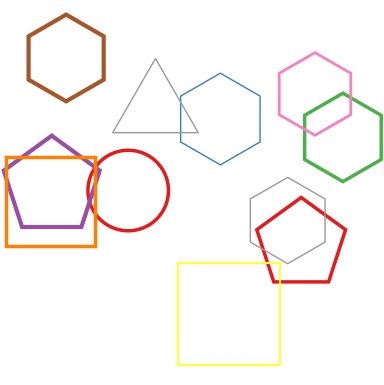[{"shape": "pentagon", "thickness": 2.5, "radius": 0.61, "center": [0.782, 0.366]}, {"shape": "circle", "thickness": 2.5, "radius": 0.52, "center": [0.333, 0.505]}, {"shape": "hexagon", "thickness": 1, "radius": 0.6, "center": [0.572, 0.691]}, {"shape": "hexagon", "thickness": 2.5, "radius": 0.57, "center": [0.891, 0.643]}, {"shape": "pentagon", "thickness": 3, "radius": 0.66, "center": [0.134, 0.516]}, {"shape": "square", "thickness": 2.5, "radius": 0.58, "center": [0.131, 0.477]}, {"shape": "square", "thickness": 1.5, "radius": 0.66, "center": [0.595, 0.185]}, {"shape": "hexagon", "thickness": 3, "radius": 0.56, "center": [0.172, 0.849]}, {"shape": "hexagon", "thickness": 2, "radius": 0.54, "center": [0.818, 0.756]}, {"shape": "hexagon", "thickness": 1, "radius": 0.56, "center": [0.747, 0.427]}, {"shape": "triangle", "thickness": 1, "radius": 0.64, "center": [0.404, 0.72]}]